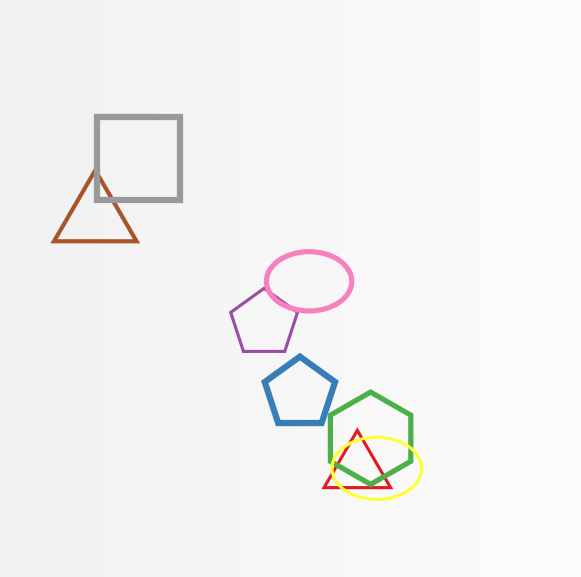[{"shape": "triangle", "thickness": 1.5, "radius": 0.33, "center": [0.615, 0.188]}, {"shape": "pentagon", "thickness": 3, "radius": 0.32, "center": [0.516, 0.318]}, {"shape": "hexagon", "thickness": 2.5, "radius": 0.4, "center": [0.638, 0.24]}, {"shape": "pentagon", "thickness": 1.5, "radius": 0.3, "center": [0.454, 0.439]}, {"shape": "oval", "thickness": 1.5, "radius": 0.39, "center": [0.648, 0.188]}, {"shape": "triangle", "thickness": 2, "radius": 0.41, "center": [0.164, 0.622]}, {"shape": "oval", "thickness": 2.5, "radius": 0.37, "center": [0.532, 0.512]}, {"shape": "square", "thickness": 3, "radius": 0.36, "center": [0.238, 0.725]}]